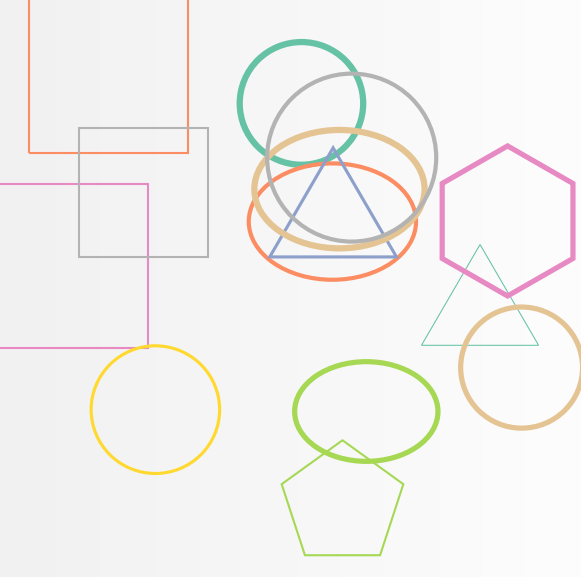[{"shape": "circle", "thickness": 3, "radius": 0.53, "center": [0.519, 0.82]}, {"shape": "triangle", "thickness": 0.5, "radius": 0.58, "center": [0.826, 0.459]}, {"shape": "square", "thickness": 1, "radius": 0.68, "center": [0.187, 0.871]}, {"shape": "oval", "thickness": 2, "radius": 0.72, "center": [0.572, 0.615]}, {"shape": "triangle", "thickness": 1.5, "radius": 0.63, "center": [0.573, 0.617]}, {"shape": "square", "thickness": 1, "radius": 0.71, "center": [0.113, 0.539]}, {"shape": "hexagon", "thickness": 2.5, "radius": 0.65, "center": [0.873, 0.617]}, {"shape": "oval", "thickness": 2.5, "radius": 0.62, "center": [0.63, 0.287]}, {"shape": "pentagon", "thickness": 1, "radius": 0.55, "center": [0.589, 0.127]}, {"shape": "circle", "thickness": 1.5, "radius": 0.55, "center": [0.267, 0.29]}, {"shape": "circle", "thickness": 2.5, "radius": 0.52, "center": [0.897, 0.363]}, {"shape": "oval", "thickness": 3, "radius": 0.73, "center": [0.584, 0.672]}, {"shape": "circle", "thickness": 2, "radius": 0.73, "center": [0.605, 0.726]}, {"shape": "square", "thickness": 1, "radius": 0.56, "center": [0.247, 0.666]}]